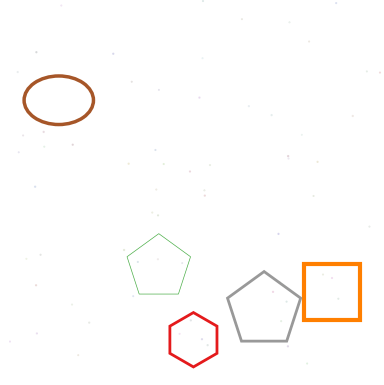[{"shape": "hexagon", "thickness": 2, "radius": 0.35, "center": [0.502, 0.118]}, {"shape": "pentagon", "thickness": 0.5, "radius": 0.43, "center": [0.412, 0.306]}, {"shape": "square", "thickness": 3, "radius": 0.37, "center": [0.862, 0.242]}, {"shape": "oval", "thickness": 2.5, "radius": 0.45, "center": [0.153, 0.74]}, {"shape": "pentagon", "thickness": 2, "radius": 0.5, "center": [0.686, 0.195]}]